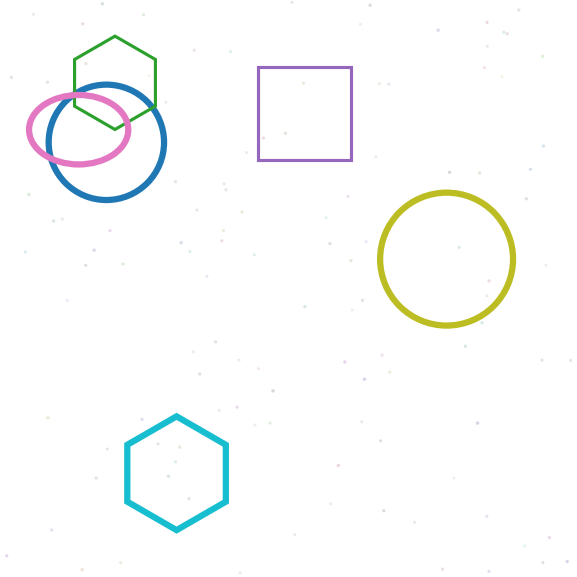[{"shape": "circle", "thickness": 3, "radius": 0.5, "center": [0.184, 0.753]}, {"shape": "hexagon", "thickness": 1.5, "radius": 0.4, "center": [0.199, 0.856]}, {"shape": "square", "thickness": 1.5, "radius": 0.4, "center": [0.527, 0.803]}, {"shape": "oval", "thickness": 3, "radius": 0.43, "center": [0.136, 0.775]}, {"shape": "circle", "thickness": 3, "radius": 0.58, "center": [0.773, 0.55]}, {"shape": "hexagon", "thickness": 3, "radius": 0.49, "center": [0.306, 0.18]}]